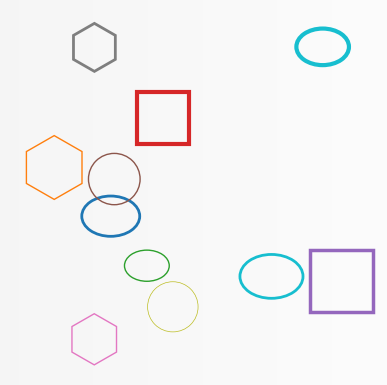[{"shape": "oval", "thickness": 2, "radius": 0.37, "center": [0.286, 0.439]}, {"shape": "hexagon", "thickness": 1, "radius": 0.41, "center": [0.14, 0.565]}, {"shape": "oval", "thickness": 1, "radius": 0.29, "center": [0.379, 0.31]}, {"shape": "square", "thickness": 3, "radius": 0.34, "center": [0.421, 0.693]}, {"shape": "square", "thickness": 2.5, "radius": 0.41, "center": [0.882, 0.27]}, {"shape": "circle", "thickness": 1, "radius": 0.33, "center": [0.295, 0.535]}, {"shape": "hexagon", "thickness": 1, "radius": 0.33, "center": [0.243, 0.119]}, {"shape": "hexagon", "thickness": 2, "radius": 0.31, "center": [0.244, 0.877]}, {"shape": "circle", "thickness": 0.5, "radius": 0.33, "center": [0.446, 0.203]}, {"shape": "oval", "thickness": 3, "radius": 0.34, "center": [0.833, 0.878]}, {"shape": "oval", "thickness": 2, "radius": 0.41, "center": [0.701, 0.282]}]